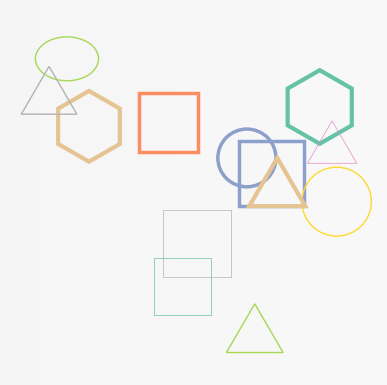[{"shape": "square", "thickness": 0.5, "radius": 0.37, "center": [0.47, 0.257]}, {"shape": "hexagon", "thickness": 3, "radius": 0.48, "center": [0.825, 0.722]}, {"shape": "square", "thickness": 2.5, "radius": 0.38, "center": [0.435, 0.682]}, {"shape": "circle", "thickness": 2.5, "radius": 0.37, "center": [0.637, 0.59]}, {"shape": "square", "thickness": 2.5, "radius": 0.42, "center": [0.7, 0.549]}, {"shape": "triangle", "thickness": 0.5, "radius": 0.37, "center": [0.857, 0.613]}, {"shape": "triangle", "thickness": 1, "radius": 0.42, "center": [0.657, 0.127]}, {"shape": "oval", "thickness": 1, "radius": 0.41, "center": [0.173, 0.847]}, {"shape": "circle", "thickness": 1, "radius": 0.45, "center": [0.869, 0.476]}, {"shape": "hexagon", "thickness": 3, "radius": 0.46, "center": [0.23, 0.672]}, {"shape": "triangle", "thickness": 3, "radius": 0.42, "center": [0.716, 0.506]}, {"shape": "triangle", "thickness": 1, "radius": 0.41, "center": [0.127, 0.745]}, {"shape": "square", "thickness": 0.5, "radius": 0.44, "center": [0.508, 0.368]}]